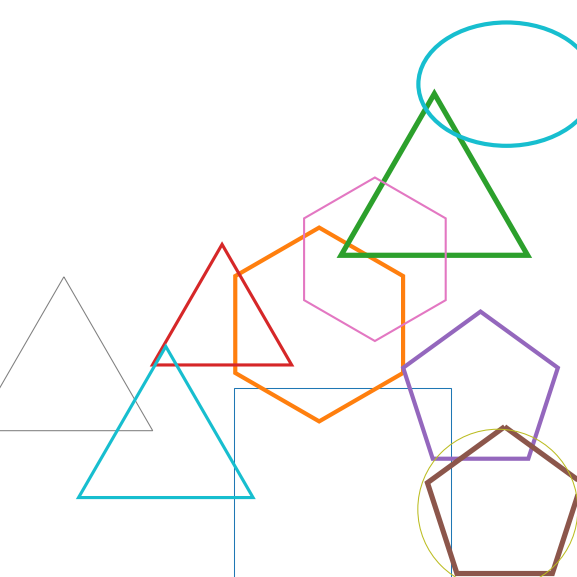[{"shape": "square", "thickness": 0.5, "radius": 0.94, "center": [0.594, 0.14]}, {"shape": "hexagon", "thickness": 2, "radius": 0.84, "center": [0.553, 0.437]}, {"shape": "triangle", "thickness": 2.5, "radius": 0.93, "center": [0.752, 0.65]}, {"shape": "triangle", "thickness": 1.5, "radius": 0.7, "center": [0.385, 0.437]}, {"shape": "pentagon", "thickness": 2, "radius": 0.7, "center": [0.832, 0.319]}, {"shape": "pentagon", "thickness": 2.5, "radius": 0.7, "center": [0.874, 0.12]}, {"shape": "hexagon", "thickness": 1, "radius": 0.71, "center": [0.649, 0.55]}, {"shape": "triangle", "thickness": 0.5, "radius": 0.89, "center": [0.111, 0.342]}, {"shape": "circle", "thickness": 0.5, "radius": 0.69, "center": [0.862, 0.117]}, {"shape": "triangle", "thickness": 1.5, "radius": 0.87, "center": [0.287, 0.225]}, {"shape": "oval", "thickness": 2, "radius": 0.76, "center": [0.877, 0.853]}]